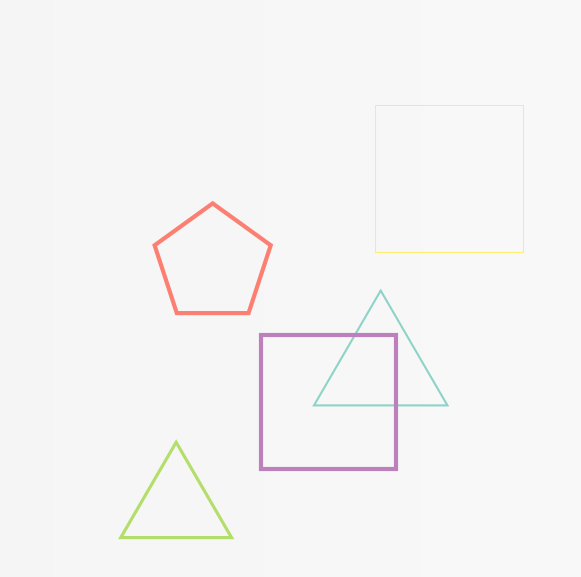[{"shape": "triangle", "thickness": 1, "radius": 0.66, "center": [0.655, 0.363]}, {"shape": "pentagon", "thickness": 2, "radius": 0.53, "center": [0.366, 0.542]}, {"shape": "triangle", "thickness": 1.5, "radius": 0.55, "center": [0.303, 0.123]}, {"shape": "square", "thickness": 2, "radius": 0.58, "center": [0.565, 0.303]}, {"shape": "square", "thickness": 0.5, "radius": 0.64, "center": [0.772, 0.69]}]